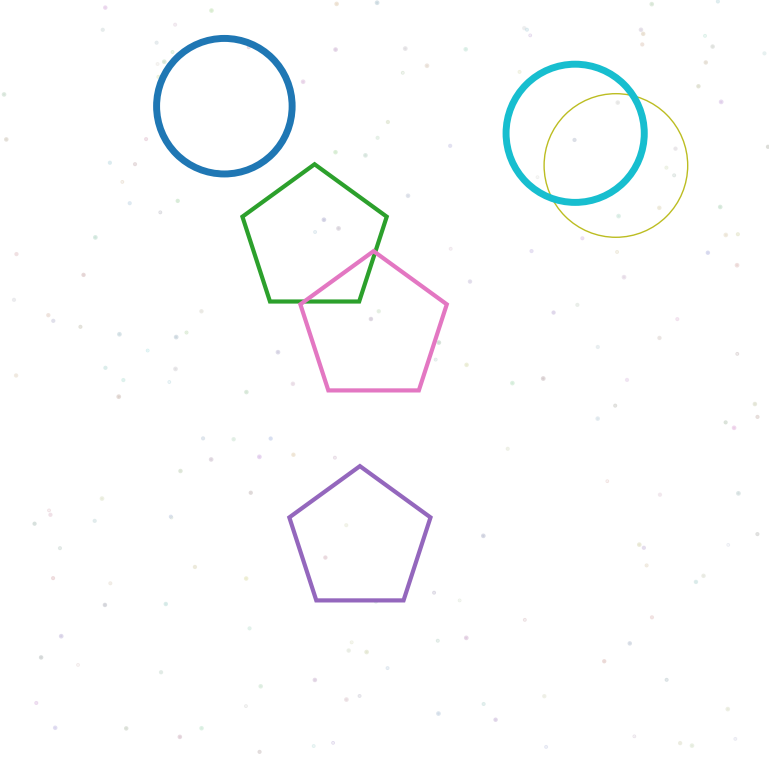[{"shape": "circle", "thickness": 2.5, "radius": 0.44, "center": [0.291, 0.862]}, {"shape": "pentagon", "thickness": 1.5, "radius": 0.49, "center": [0.409, 0.688]}, {"shape": "pentagon", "thickness": 1.5, "radius": 0.48, "center": [0.467, 0.298]}, {"shape": "pentagon", "thickness": 1.5, "radius": 0.5, "center": [0.485, 0.574]}, {"shape": "circle", "thickness": 0.5, "radius": 0.47, "center": [0.8, 0.785]}, {"shape": "circle", "thickness": 2.5, "radius": 0.45, "center": [0.747, 0.827]}]